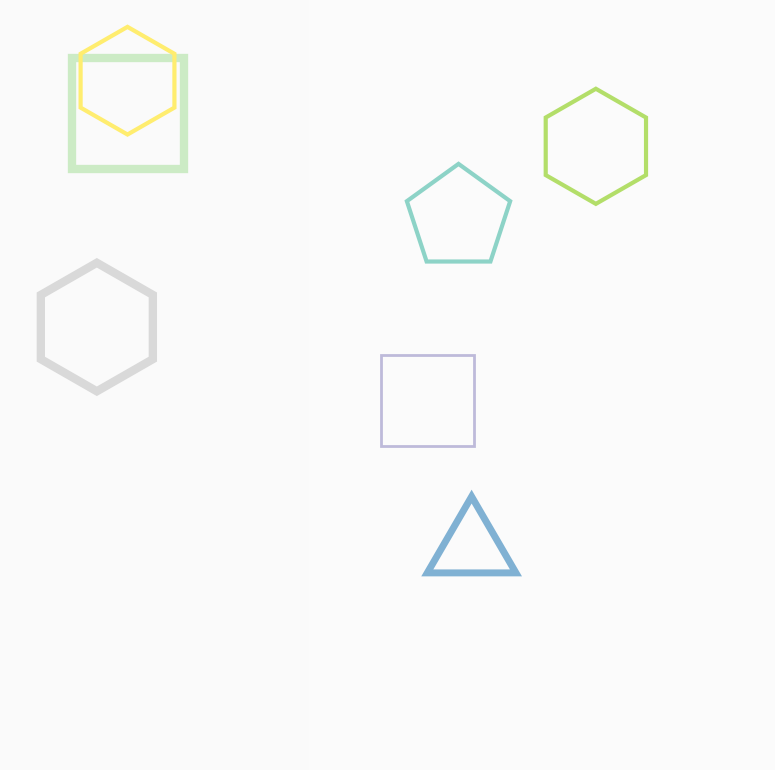[{"shape": "pentagon", "thickness": 1.5, "radius": 0.35, "center": [0.592, 0.717]}, {"shape": "square", "thickness": 1, "radius": 0.3, "center": [0.552, 0.48]}, {"shape": "triangle", "thickness": 2.5, "radius": 0.33, "center": [0.609, 0.289]}, {"shape": "hexagon", "thickness": 1.5, "radius": 0.37, "center": [0.769, 0.81]}, {"shape": "hexagon", "thickness": 3, "radius": 0.42, "center": [0.125, 0.575]}, {"shape": "square", "thickness": 3, "radius": 0.36, "center": [0.166, 0.853]}, {"shape": "hexagon", "thickness": 1.5, "radius": 0.35, "center": [0.165, 0.895]}]